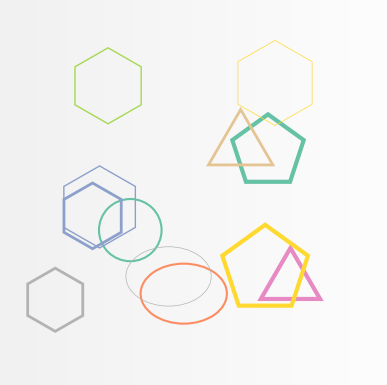[{"shape": "pentagon", "thickness": 3, "radius": 0.48, "center": [0.692, 0.606]}, {"shape": "circle", "thickness": 1.5, "radius": 0.4, "center": [0.336, 0.402]}, {"shape": "oval", "thickness": 1.5, "radius": 0.56, "center": [0.474, 0.237]}, {"shape": "hexagon", "thickness": 2, "radius": 0.43, "center": [0.239, 0.439]}, {"shape": "hexagon", "thickness": 1, "radius": 0.53, "center": [0.257, 0.462]}, {"shape": "triangle", "thickness": 3, "radius": 0.44, "center": [0.75, 0.268]}, {"shape": "hexagon", "thickness": 1, "radius": 0.49, "center": [0.279, 0.777]}, {"shape": "hexagon", "thickness": 0.5, "radius": 0.55, "center": [0.71, 0.785]}, {"shape": "pentagon", "thickness": 3, "radius": 0.58, "center": [0.684, 0.3]}, {"shape": "triangle", "thickness": 2, "radius": 0.48, "center": [0.621, 0.62]}, {"shape": "hexagon", "thickness": 2, "radius": 0.41, "center": [0.143, 0.221]}, {"shape": "oval", "thickness": 0.5, "radius": 0.55, "center": [0.435, 0.282]}]